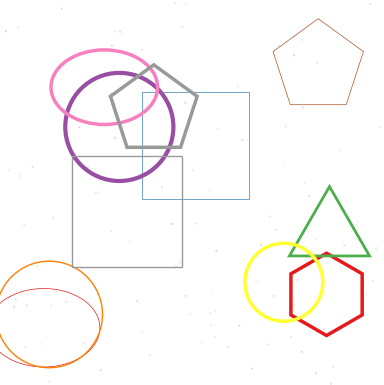[{"shape": "hexagon", "thickness": 2.5, "radius": 0.53, "center": [0.848, 0.235]}, {"shape": "oval", "thickness": 0.5, "radius": 0.73, "center": [0.114, 0.149]}, {"shape": "square", "thickness": 0.5, "radius": 0.69, "center": [0.508, 0.623]}, {"shape": "triangle", "thickness": 2, "radius": 0.6, "center": [0.856, 0.395]}, {"shape": "circle", "thickness": 3, "radius": 0.7, "center": [0.31, 0.67]}, {"shape": "circle", "thickness": 1, "radius": 0.69, "center": [0.128, 0.183]}, {"shape": "circle", "thickness": 2.5, "radius": 0.51, "center": [0.737, 0.267]}, {"shape": "pentagon", "thickness": 0.5, "radius": 0.62, "center": [0.827, 0.828]}, {"shape": "oval", "thickness": 2.5, "radius": 0.69, "center": [0.271, 0.774]}, {"shape": "pentagon", "thickness": 2.5, "radius": 0.59, "center": [0.4, 0.713]}, {"shape": "square", "thickness": 1, "radius": 0.72, "center": [0.33, 0.45]}]